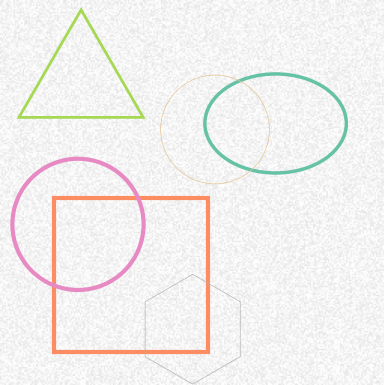[{"shape": "oval", "thickness": 2.5, "radius": 0.92, "center": [0.716, 0.679]}, {"shape": "square", "thickness": 3, "radius": 1.0, "center": [0.34, 0.286]}, {"shape": "circle", "thickness": 3, "radius": 0.85, "center": [0.203, 0.417]}, {"shape": "triangle", "thickness": 2, "radius": 0.93, "center": [0.211, 0.788]}, {"shape": "circle", "thickness": 0.5, "radius": 0.71, "center": [0.559, 0.664]}, {"shape": "hexagon", "thickness": 0.5, "radius": 0.71, "center": [0.5, 0.145]}]